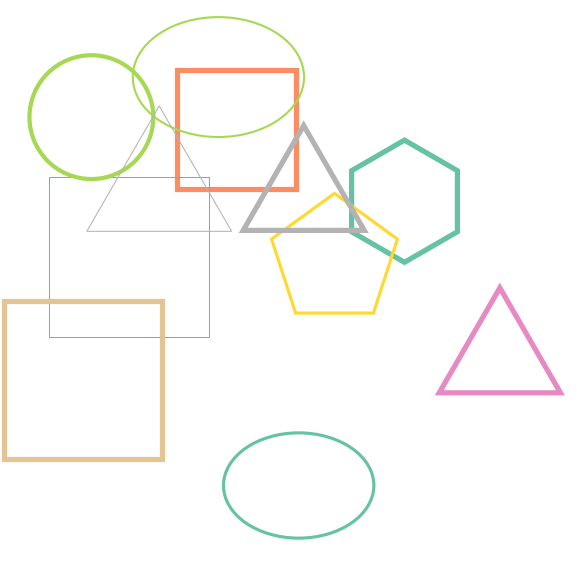[{"shape": "hexagon", "thickness": 2.5, "radius": 0.53, "center": [0.7, 0.651]}, {"shape": "oval", "thickness": 1.5, "radius": 0.65, "center": [0.517, 0.158]}, {"shape": "square", "thickness": 2.5, "radius": 0.52, "center": [0.409, 0.775]}, {"shape": "square", "thickness": 0.5, "radius": 0.69, "center": [0.223, 0.554]}, {"shape": "triangle", "thickness": 2.5, "radius": 0.61, "center": [0.866, 0.38]}, {"shape": "circle", "thickness": 2, "radius": 0.54, "center": [0.158, 0.796]}, {"shape": "oval", "thickness": 1, "radius": 0.74, "center": [0.378, 0.866]}, {"shape": "pentagon", "thickness": 1.5, "radius": 0.57, "center": [0.579, 0.55]}, {"shape": "square", "thickness": 2.5, "radius": 0.68, "center": [0.144, 0.341]}, {"shape": "triangle", "thickness": 2.5, "radius": 0.6, "center": [0.526, 0.661]}, {"shape": "triangle", "thickness": 0.5, "radius": 0.72, "center": [0.276, 0.671]}]